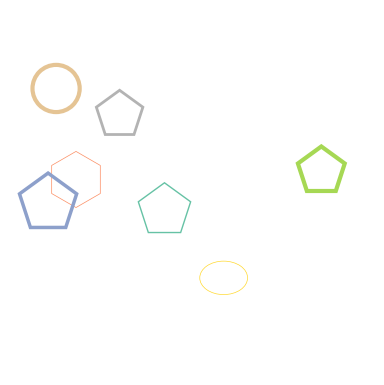[{"shape": "pentagon", "thickness": 1, "radius": 0.36, "center": [0.427, 0.454]}, {"shape": "hexagon", "thickness": 0.5, "radius": 0.36, "center": [0.197, 0.534]}, {"shape": "pentagon", "thickness": 2.5, "radius": 0.39, "center": [0.125, 0.472]}, {"shape": "pentagon", "thickness": 3, "radius": 0.32, "center": [0.835, 0.556]}, {"shape": "oval", "thickness": 0.5, "radius": 0.31, "center": [0.581, 0.278]}, {"shape": "circle", "thickness": 3, "radius": 0.31, "center": [0.146, 0.77]}, {"shape": "pentagon", "thickness": 2, "radius": 0.32, "center": [0.311, 0.702]}]